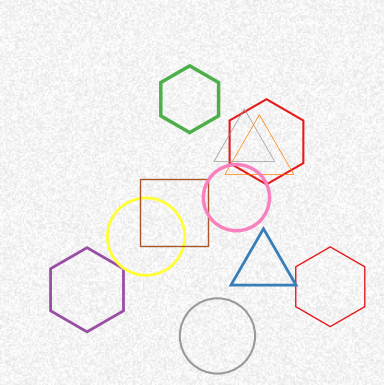[{"shape": "hexagon", "thickness": 1.5, "radius": 0.55, "center": [0.692, 0.632]}, {"shape": "hexagon", "thickness": 1, "radius": 0.52, "center": [0.858, 0.255]}, {"shape": "triangle", "thickness": 2, "radius": 0.49, "center": [0.684, 0.308]}, {"shape": "hexagon", "thickness": 2.5, "radius": 0.43, "center": [0.493, 0.742]}, {"shape": "hexagon", "thickness": 2, "radius": 0.55, "center": [0.226, 0.247]}, {"shape": "triangle", "thickness": 0.5, "radius": 0.52, "center": [0.674, 0.599]}, {"shape": "circle", "thickness": 2, "radius": 0.5, "center": [0.379, 0.385]}, {"shape": "square", "thickness": 1, "radius": 0.44, "center": [0.452, 0.448]}, {"shape": "circle", "thickness": 2.5, "radius": 0.43, "center": [0.614, 0.487]}, {"shape": "triangle", "thickness": 0.5, "radius": 0.46, "center": [0.635, 0.626]}, {"shape": "circle", "thickness": 1.5, "radius": 0.49, "center": [0.565, 0.127]}]